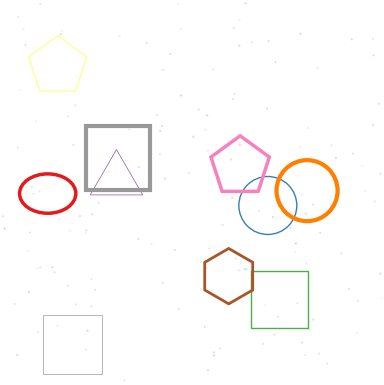[{"shape": "oval", "thickness": 2.5, "radius": 0.37, "center": [0.124, 0.497]}, {"shape": "circle", "thickness": 1, "radius": 0.38, "center": [0.696, 0.466]}, {"shape": "square", "thickness": 1, "radius": 0.37, "center": [0.726, 0.221]}, {"shape": "triangle", "thickness": 0.5, "radius": 0.39, "center": [0.303, 0.533]}, {"shape": "circle", "thickness": 3, "radius": 0.4, "center": [0.798, 0.505]}, {"shape": "pentagon", "thickness": 0.5, "radius": 0.4, "center": [0.15, 0.828]}, {"shape": "hexagon", "thickness": 2, "radius": 0.36, "center": [0.594, 0.283]}, {"shape": "pentagon", "thickness": 2.5, "radius": 0.4, "center": [0.624, 0.567]}, {"shape": "square", "thickness": 0.5, "radius": 0.38, "center": [0.188, 0.105]}, {"shape": "square", "thickness": 3, "radius": 0.41, "center": [0.307, 0.59]}]